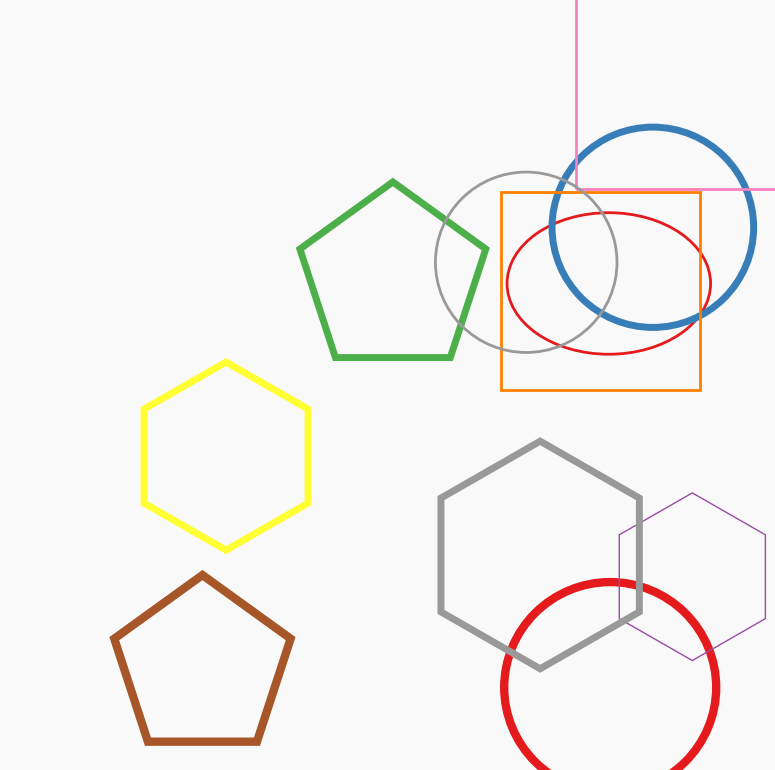[{"shape": "oval", "thickness": 1, "radius": 0.66, "center": [0.786, 0.632]}, {"shape": "circle", "thickness": 3, "radius": 0.68, "center": [0.787, 0.107]}, {"shape": "circle", "thickness": 2.5, "radius": 0.65, "center": [0.842, 0.705]}, {"shape": "pentagon", "thickness": 2.5, "radius": 0.63, "center": [0.507, 0.638]}, {"shape": "hexagon", "thickness": 0.5, "radius": 0.54, "center": [0.893, 0.251]}, {"shape": "square", "thickness": 1, "radius": 0.64, "center": [0.775, 0.622]}, {"shape": "hexagon", "thickness": 2.5, "radius": 0.61, "center": [0.292, 0.408]}, {"shape": "pentagon", "thickness": 3, "radius": 0.6, "center": [0.261, 0.134]}, {"shape": "square", "thickness": 1, "radius": 0.68, "center": [0.878, 0.89]}, {"shape": "hexagon", "thickness": 2.5, "radius": 0.74, "center": [0.697, 0.279]}, {"shape": "circle", "thickness": 1, "radius": 0.59, "center": [0.679, 0.659]}]